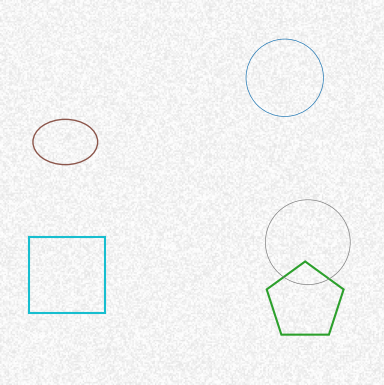[{"shape": "circle", "thickness": 0.5, "radius": 0.5, "center": [0.74, 0.798]}, {"shape": "pentagon", "thickness": 1.5, "radius": 0.53, "center": [0.793, 0.216]}, {"shape": "oval", "thickness": 1, "radius": 0.42, "center": [0.17, 0.631]}, {"shape": "circle", "thickness": 0.5, "radius": 0.55, "center": [0.8, 0.371]}, {"shape": "square", "thickness": 1.5, "radius": 0.49, "center": [0.174, 0.286]}]